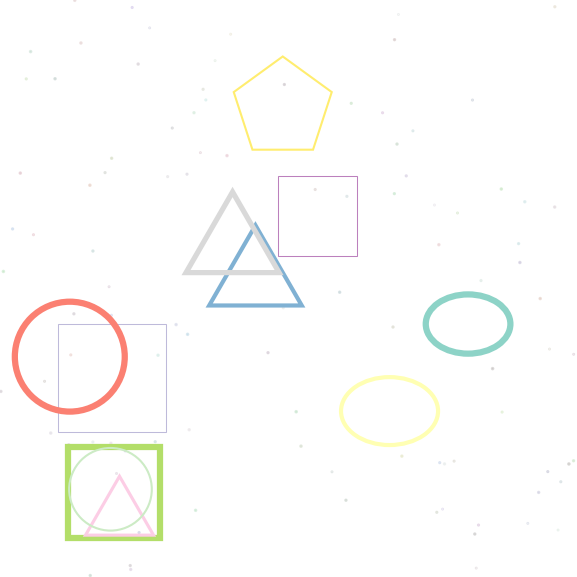[{"shape": "oval", "thickness": 3, "radius": 0.37, "center": [0.811, 0.438]}, {"shape": "oval", "thickness": 2, "radius": 0.42, "center": [0.675, 0.287]}, {"shape": "square", "thickness": 0.5, "radius": 0.47, "center": [0.195, 0.345]}, {"shape": "circle", "thickness": 3, "radius": 0.48, "center": [0.121, 0.382]}, {"shape": "triangle", "thickness": 2, "radius": 0.46, "center": [0.442, 0.516]}, {"shape": "square", "thickness": 3, "radius": 0.4, "center": [0.197, 0.146]}, {"shape": "triangle", "thickness": 1.5, "radius": 0.34, "center": [0.207, 0.106]}, {"shape": "triangle", "thickness": 2.5, "radius": 0.47, "center": [0.403, 0.574]}, {"shape": "square", "thickness": 0.5, "radius": 0.34, "center": [0.55, 0.625]}, {"shape": "circle", "thickness": 1, "radius": 0.36, "center": [0.191, 0.152]}, {"shape": "pentagon", "thickness": 1, "radius": 0.45, "center": [0.49, 0.812]}]